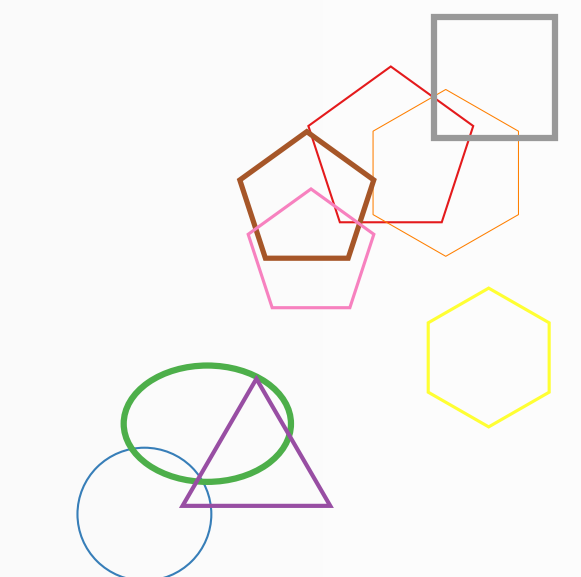[{"shape": "pentagon", "thickness": 1, "radius": 0.75, "center": [0.672, 0.735]}, {"shape": "circle", "thickness": 1, "radius": 0.58, "center": [0.248, 0.109]}, {"shape": "oval", "thickness": 3, "radius": 0.72, "center": [0.357, 0.265]}, {"shape": "triangle", "thickness": 2, "radius": 0.73, "center": [0.441, 0.197]}, {"shape": "hexagon", "thickness": 0.5, "radius": 0.72, "center": [0.767, 0.7]}, {"shape": "hexagon", "thickness": 1.5, "radius": 0.6, "center": [0.841, 0.38]}, {"shape": "pentagon", "thickness": 2.5, "radius": 0.61, "center": [0.528, 0.65]}, {"shape": "pentagon", "thickness": 1.5, "radius": 0.57, "center": [0.535, 0.558]}, {"shape": "square", "thickness": 3, "radius": 0.52, "center": [0.851, 0.865]}]